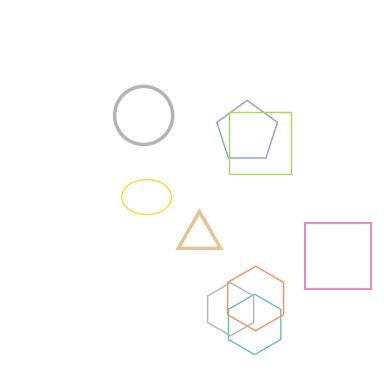[{"shape": "hexagon", "thickness": 1, "radius": 0.39, "center": [0.661, 0.157]}, {"shape": "hexagon", "thickness": 1, "radius": 0.42, "center": [0.664, 0.225]}, {"shape": "pentagon", "thickness": 1, "radius": 0.41, "center": [0.642, 0.657]}, {"shape": "square", "thickness": 1.5, "radius": 0.43, "center": [0.879, 0.334]}, {"shape": "square", "thickness": 1, "radius": 0.4, "center": [0.675, 0.63]}, {"shape": "oval", "thickness": 1, "radius": 0.32, "center": [0.381, 0.488]}, {"shape": "triangle", "thickness": 2.5, "radius": 0.32, "center": [0.518, 0.387]}, {"shape": "circle", "thickness": 2.5, "radius": 0.38, "center": [0.373, 0.7]}, {"shape": "hexagon", "thickness": 1, "radius": 0.34, "center": [0.599, 0.197]}]